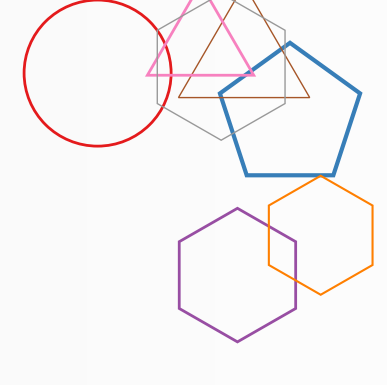[{"shape": "circle", "thickness": 2, "radius": 0.95, "center": [0.252, 0.81]}, {"shape": "pentagon", "thickness": 3, "radius": 0.95, "center": [0.748, 0.699]}, {"shape": "hexagon", "thickness": 2, "radius": 0.87, "center": [0.613, 0.285]}, {"shape": "hexagon", "thickness": 1.5, "radius": 0.77, "center": [0.828, 0.389]}, {"shape": "triangle", "thickness": 1, "radius": 0.98, "center": [0.63, 0.844]}, {"shape": "triangle", "thickness": 2, "radius": 0.79, "center": [0.518, 0.884]}, {"shape": "hexagon", "thickness": 1, "radius": 0.95, "center": [0.571, 0.826]}]